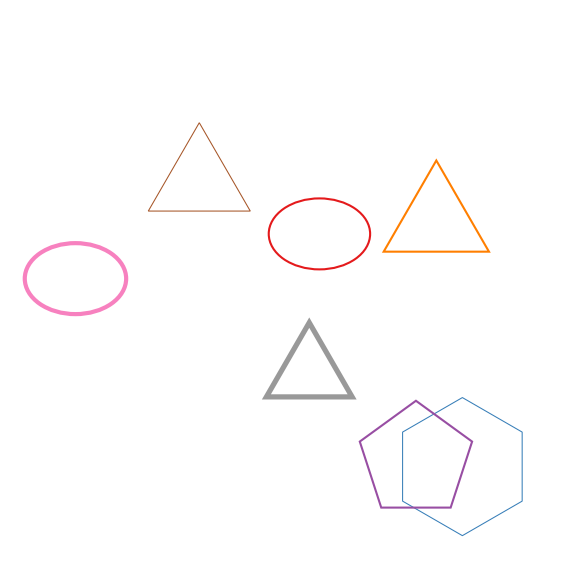[{"shape": "oval", "thickness": 1, "radius": 0.44, "center": [0.553, 0.594]}, {"shape": "hexagon", "thickness": 0.5, "radius": 0.6, "center": [0.801, 0.191]}, {"shape": "pentagon", "thickness": 1, "radius": 0.51, "center": [0.72, 0.203]}, {"shape": "triangle", "thickness": 1, "radius": 0.53, "center": [0.756, 0.616]}, {"shape": "triangle", "thickness": 0.5, "radius": 0.51, "center": [0.345, 0.685]}, {"shape": "oval", "thickness": 2, "radius": 0.44, "center": [0.131, 0.517]}, {"shape": "triangle", "thickness": 2.5, "radius": 0.43, "center": [0.536, 0.355]}]